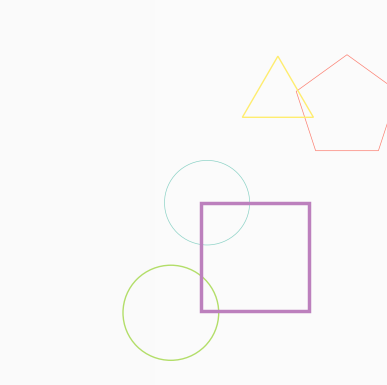[{"shape": "circle", "thickness": 0.5, "radius": 0.55, "center": [0.534, 0.474]}, {"shape": "pentagon", "thickness": 0.5, "radius": 0.69, "center": [0.896, 0.72]}, {"shape": "circle", "thickness": 1, "radius": 0.62, "center": [0.441, 0.188]}, {"shape": "square", "thickness": 2.5, "radius": 0.7, "center": [0.658, 0.332]}, {"shape": "triangle", "thickness": 1, "radius": 0.53, "center": [0.717, 0.748]}]